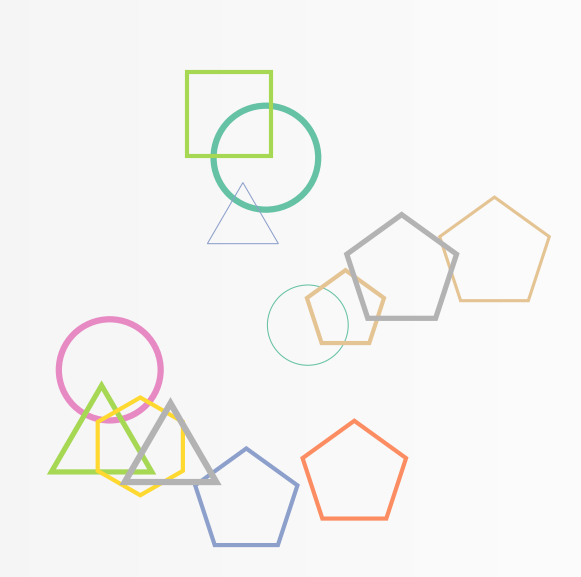[{"shape": "circle", "thickness": 3, "radius": 0.45, "center": [0.457, 0.726]}, {"shape": "circle", "thickness": 0.5, "radius": 0.35, "center": [0.53, 0.436]}, {"shape": "pentagon", "thickness": 2, "radius": 0.47, "center": [0.61, 0.177]}, {"shape": "pentagon", "thickness": 2, "radius": 0.46, "center": [0.424, 0.13]}, {"shape": "triangle", "thickness": 0.5, "radius": 0.35, "center": [0.418, 0.612]}, {"shape": "circle", "thickness": 3, "radius": 0.44, "center": [0.189, 0.359]}, {"shape": "triangle", "thickness": 2.5, "radius": 0.5, "center": [0.175, 0.232]}, {"shape": "square", "thickness": 2, "radius": 0.36, "center": [0.394, 0.802]}, {"shape": "hexagon", "thickness": 2, "radius": 0.42, "center": [0.241, 0.226]}, {"shape": "pentagon", "thickness": 2, "radius": 0.35, "center": [0.594, 0.462]}, {"shape": "pentagon", "thickness": 1.5, "radius": 0.5, "center": [0.851, 0.559]}, {"shape": "triangle", "thickness": 3, "radius": 0.45, "center": [0.293, 0.21]}, {"shape": "pentagon", "thickness": 2.5, "radius": 0.5, "center": [0.691, 0.528]}]